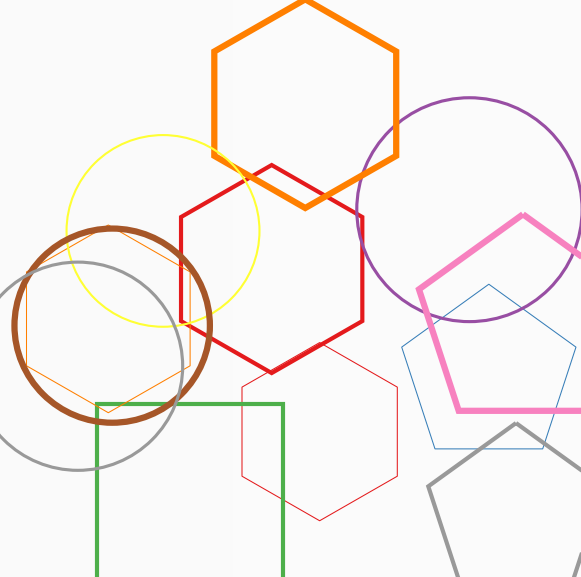[{"shape": "hexagon", "thickness": 2, "radius": 0.9, "center": [0.467, 0.533]}, {"shape": "hexagon", "thickness": 0.5, "radius": 0.77, "center": [0.55, 0.252]}, {"shape": "pentagon", "thickness": 0.5, "radius": 0.79, "center": [0.841, 0.349]}, {"shape": "square", "thickness": 2, "radius": 0.8, "center": [0.327, 0.139]}, {"shape": "circle", "thickness": 1.5, "radius": 0.97, "center": [0.808, 0.636]}, {"shape": "hexagon", "thickness": 3, "radius": 0.9, "center": [0.525, 0.82]}, {"shape": "hexagon", "thickness": 0.5, "radius": 0.81, "center": [0.186, 0.447]}, {"shape": "circle", "thickness": 1, "radius": 0.83, "center": [0.28, 0.599]}, {"shape": "circle", "thickness": 3, "radius": 0.84, "center": [0.193, 0.435]}, {"shape": "pentagon", "thickness": 3, "radius": 0.94, "center": [0.9, 0.44]}, {"shape": "circle", "thickness": 1.5, "radius": 0.9, "center": [0.134, 0.365]}, {"shape": "pentagon", "thickness": 2, "radius": 0.79, "center": [0.888, 0.108]}]